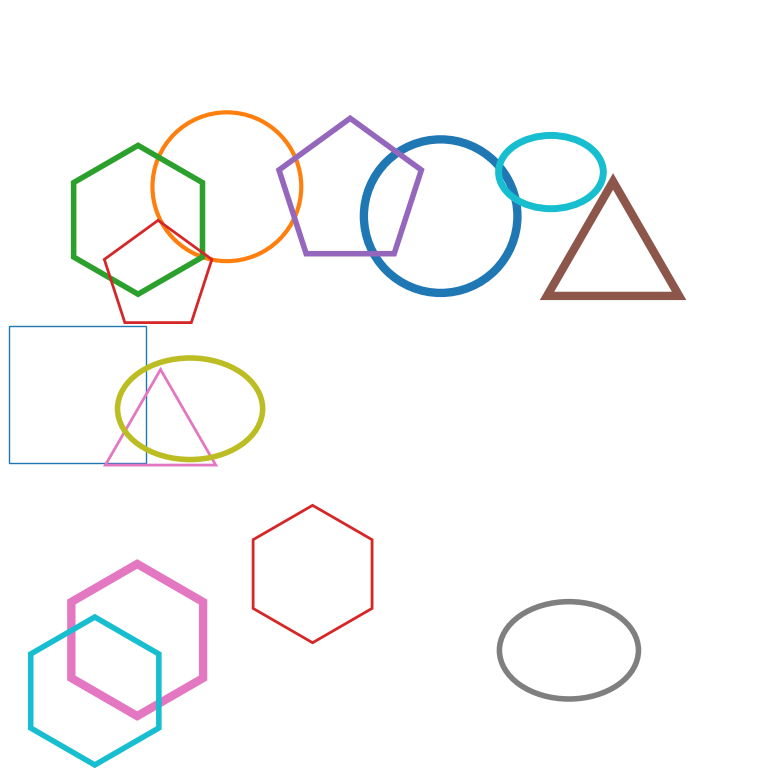[{"shape": "square", "thickness": 0.5, "radius": 0.44, "center": [0.1, 0.488]}, {"shape": "circle", "thickness": 3, "radius": 0.5, "center": [0.572, 0.719]}, {"shape": "circle", "thickness": 1.5, "radius": 0.48, "center": [0.295, 0.757]}, {"shape": "hexagon", "thickness": 2, "radius": 0.48, "center": [0.179, 0.715]}, {"shape": "hexagon", "thickness": 1, "radius": 0.45, "center": [0.406, 0.254]}, {"shape": "pentagon", "thickness": 1, "radius": 0.37, "center": [0.205, 0.64]}, {"shape": "pentagon", "thickness": 2, "radius": 0.49, "center": [0.455, 0.749]}, {"shape": "triangle", "thickness": 3, "radius": 0.5, "center": [0.796, 0.665]}, {"shape": "triangle", "thickness": 1, "radius": 0.41, "center": [0.209, 0.437]}, {"shape": "hexagon", "thickness": 3, "radius": 0.49, "center": [0.178, 0.169]}, {"shape": "oval", "thickness": 2, "radius": 0.45, "center": [0.739, 0.155]}, {"shape": "oval", "thickness": 2, "radius": 0.47, "center": [0.247, 0.469]}, {"shape": "hexagon", "thickness": 2, "radius": 0.48, "center": [0.123, 0.103]}, {"shape": "oval", "thickness": 2.5, "radius": 0.34, "center": [0.716, 0.777]}]